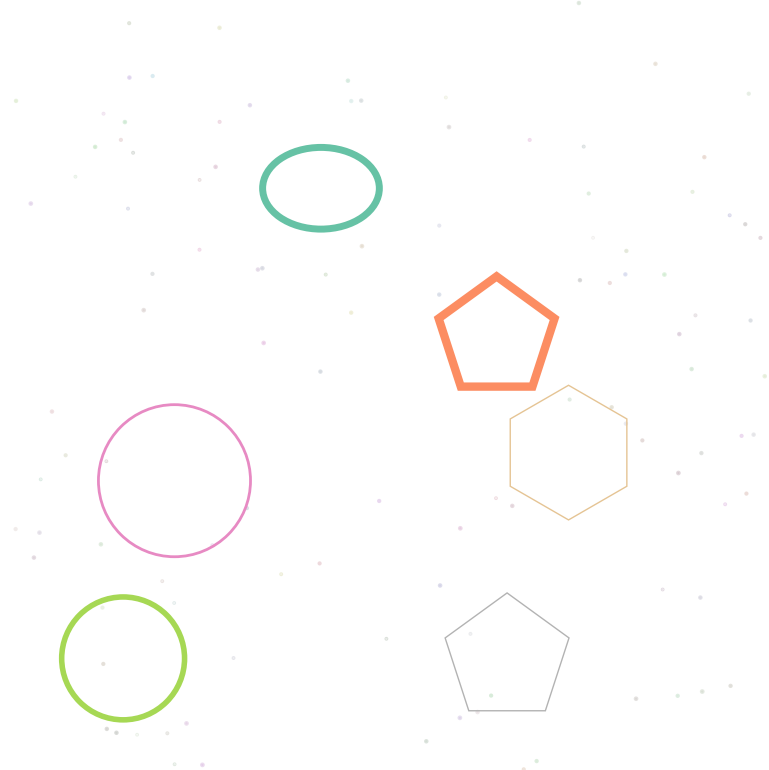[{"shape": "oval", "thickness": 2.5, "radius": 0.38, "center": [0.417, 0.756]}, {"shape": "pentagon", "thickness": 3, "radius": 0.4, "center": [0.645, 0.562]}, {"shape": "circle", "thickness": 1, "radius": 0.49, "center": [0.227, 0.376]}, {"shape": "circle", "thickness": 2, "radius": 0.4, "center": [0.16, 0.145]}, {"shape": "hexagon", "thickness": 0.5, "radius": 0.44, "center": [0.738, 0.412]}, {"shape": "pentagon", "thickness": 0.5, "radius": 0.42, "center": [0.659, 0.145]}]